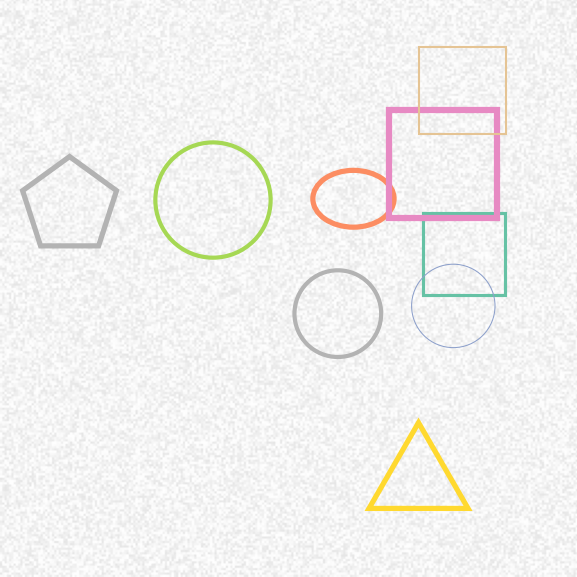[{"shape": "square", "thickness": 1.5, "radius": 0.35, "center": [0.803, 0.559]}, {"shape": "oval", "thickness": 2.5, "radius": 0.35, "center": [0.612, 0.655]}, {"shape": "circle", "thickness": 0.5, "radius": 0.36, "center": [0.785, 0.469]}, {"shape": "square", "thickness": 3, "radius": 0.47, "center": [0.767, 0.716]}, {"shape": "circle", "thickness": 2, "radius": 0.5, "center": [0.369, 0.653]}, {"shape": "triangle", "thickness": 2.5, "radius": 0.5, "center": [0.725, 0.168]}, {"shape": "square", "thickness": 1, "radius": 0.37, "center": [0.801, 0.842]}, {"shape": "pentagon", "thickness": 2.5, "radius": 0.43, "center": [0.12, 0.643]}, {"shape": "circle", "thickness": 2, "radius": 0.38, "center": [0.585, 0.456]}]